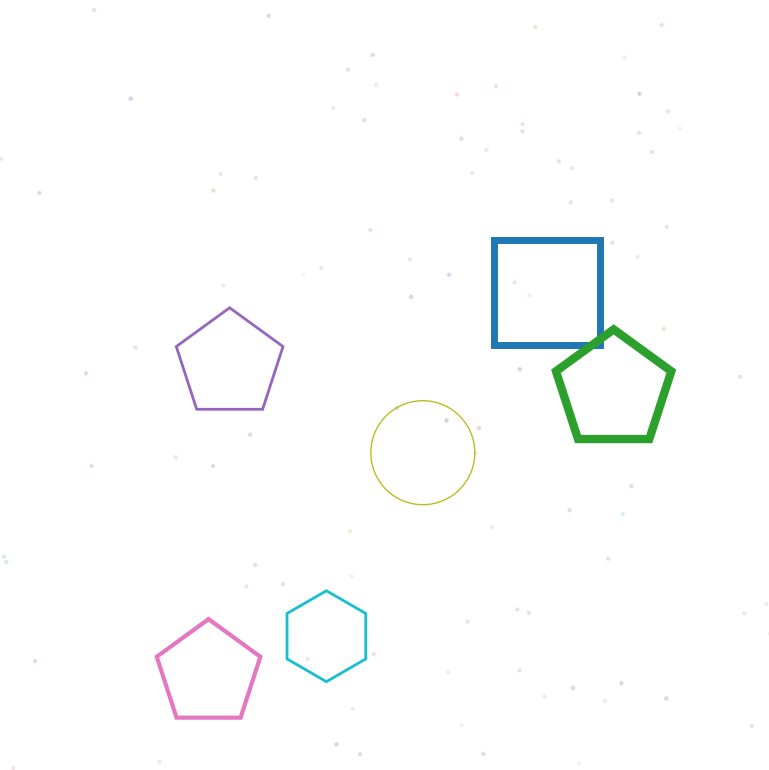[{"shape": "square", "thickness": 2.5, "radius": 0.34, "center": [0.71, 0.62]}, {"shape": "pentagon", "thickness": 3, "radius": 0.39, "center": [0.797, 0.494]}, {"shape": "pentagon", "thickness": 1, "radius": 0.36, "center": [0.298, 0.527]}, {"shape": "pentagon", "thickness": 1.5, "radius": 0.35, "center": [0.271, 0.125]}, {"shape": "circle", "thickness": 0.5, "radius": 0.34, "center": [0.549, 0.412]}, {"shape": "hexagon", "thickness": 1, "radius": 0.3, "center": [0.424, 0.174]}]